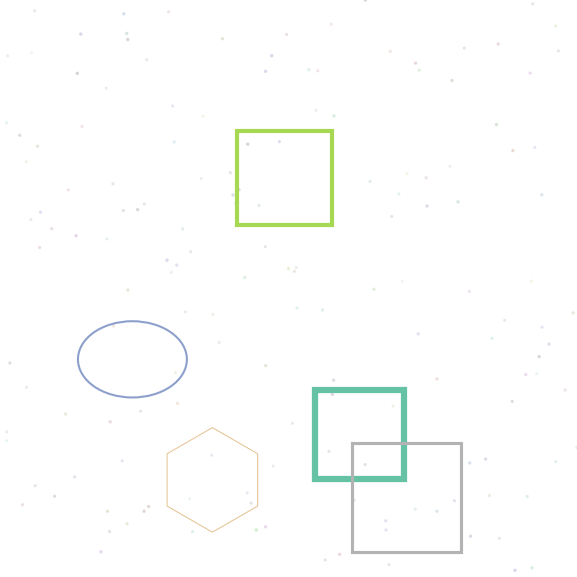[{"shape": "square", "thickness": 3, "radius": 0.38, "center": [0.623, 0.247]}, {"shape": "oval", "thickness": 1, "radius": 0.47, "center": [0.229, 0.377]}, {"shape": "square", "thickness": 2, "radius": 0.41, "center": [0.493, 0.691]}, {"shape": "hexagon", "thickness": 0.5, "radius": 0.45, "center": [0.368, 0.168]}, {"shape": "square", "thickness": 1.5, "radius": 0.47, "center": [0.703, 0.138]}]